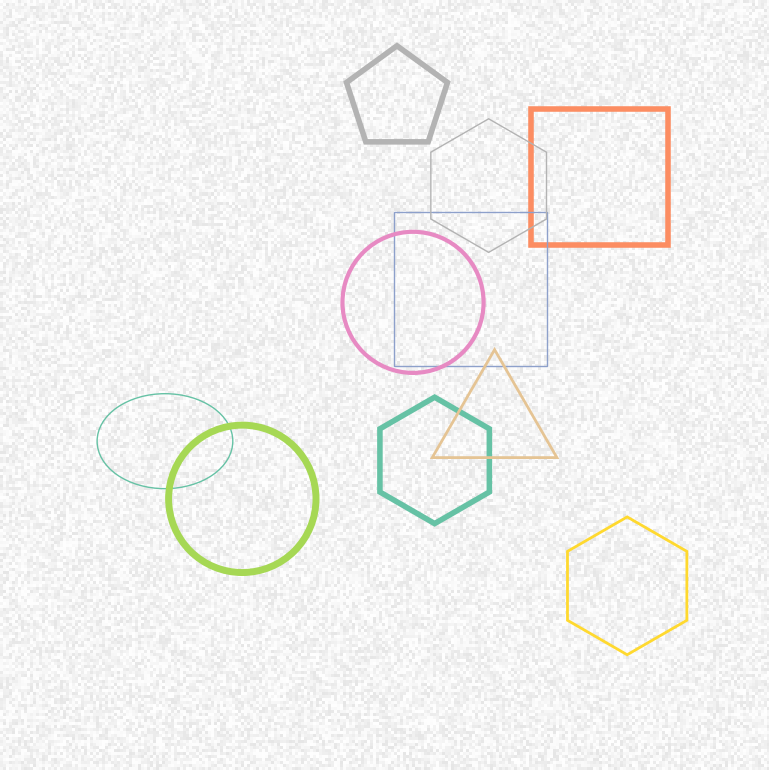[{"shape": "hexagon", "thickness": 2, "radius": 0.41, "center": [0.564, 0.402]}, {"shape": "oval", "thickness": 0.5, "radius": 0.44, "center": [0.214, 0.427]}, {"shape": "square", "thickness": 2, "radius": 0.44, "center": [0.778, 0.77]}, {"shape": "square", "thickness": 0.5, "radius": 0.5, "center": [0.611, 0.625]}, {"shape": "circle", "thickness": 1.5, "radius": 0.46, "center": [0.536, 0.607]}, {"shape": "circle", "thickness": 2.5, "radius": 0.48, "center": [0.315, 0.352]}, {"shape": "hexagon", "thickness": 1, "radius": 0.45, "center": [0.815, 0.239]}, {"shape": "triangle", "thickness": 1, "radius": 0.47, "center": [0.642, 0.452]}, {"shape": "hexagon", "thickness": 0.5, "radius": 0.43, "center": [0.635, 0.759]}, {"shape": "pentagon", "thickness": 2, "radius": 0.34, "center": [0.516, 0.872]}]